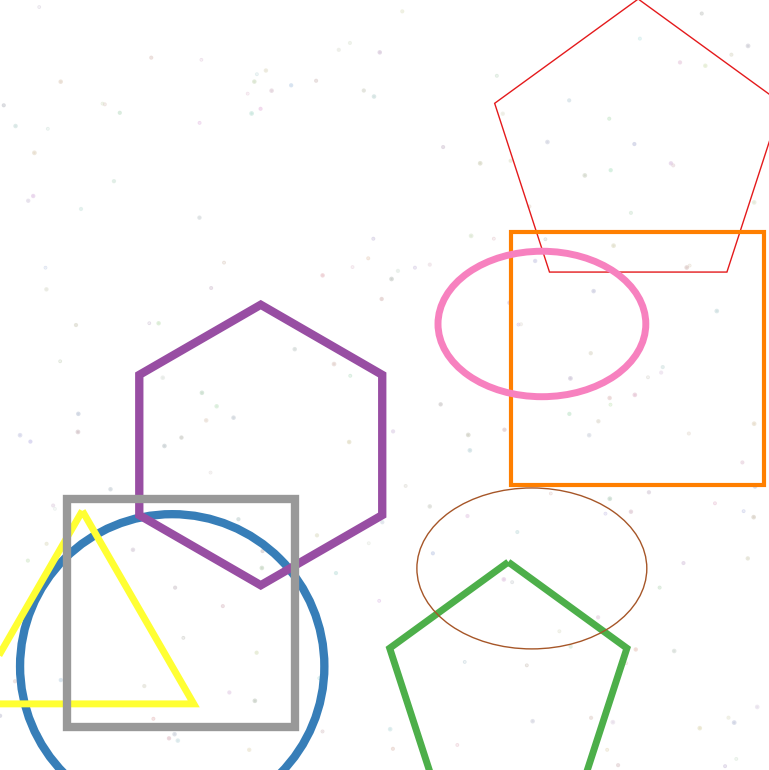[{"shape": "pentagon", "thickness": 0.5, "radius": 0.98, "center": [0.829, 0.805]}, {"shape": "circle", "thickness": 3, "radius": 0.99, "center": [0.224, 0.135]}, {"shape": "pentagon", "thickness": 2.5, "radius": 0.81, "center": [0.66, 0.108]}, {"shape": "hexagon", "thickness": 3, "radius": 0.91, "center": [0.339, 0.422]}, {"shape": "square", "thickness": 1.5, "radius": 0.82, "center": [0.828, 0.534]}, {"shape": "triangle", "thickness": 2.5, "radius": 0.84, "center": [0.107, 0.169]}, {"shape": "oval", "thickness": 0.5, "radius": 0.75, "center": [0.691, 0.262]}, {"shape": "oval", "thickness": 2.5, "radius": 0.67, "center": [0.704, 0.579]}, {"shape": "square", "thickness": 3, "radius": 0.74, "center": [0.235, 0.204]}]